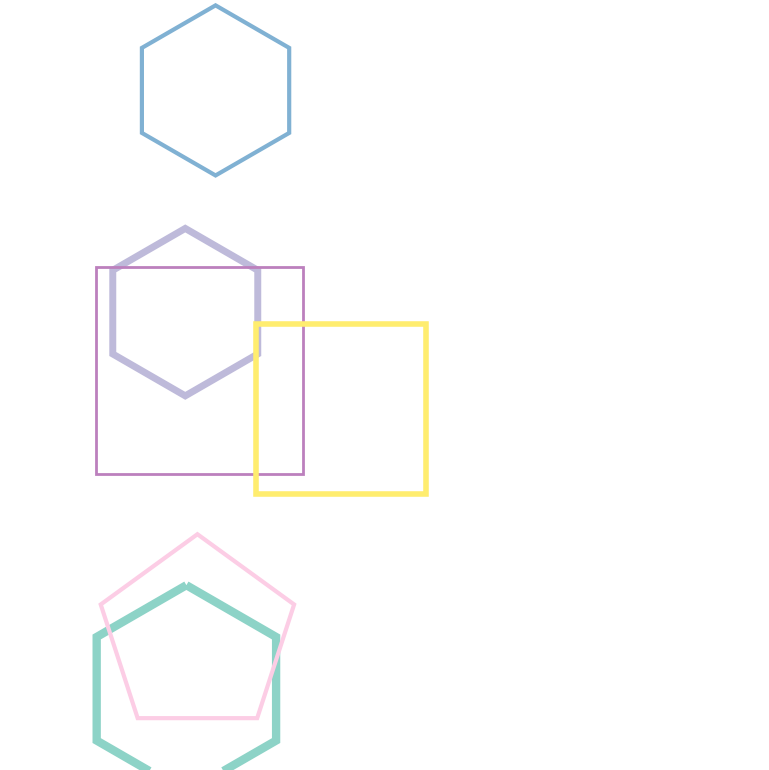[{"shape": "hexagon", "thickness": 3, "radius": 0.67, "center": [0.242, 0.105]}, {"shape": "hexagon", "thickness": 2.5, "radius": 0.54, "center": [0.241, 0.595]}, {"shape": "hexagon", "thickness": 1.5, "radius": 0.55, "center": [0.28, 0.883]}, {"shape": "pentagon", "thickness": 1.5, "radius": 0.66, "center": [0.256, 0.174]}, {"shape": "square", "thickness": 1, "radius": 0.67, "center": [0.259, 0.519]}, {"shape": "square", "thickness": 2, "radius": 0.55, "center": [0.443, 0.469]}]